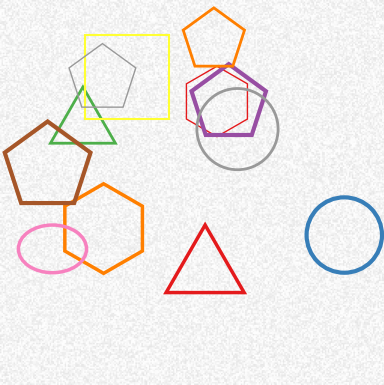[{"shape": "triangle", "thickness": 2.5, "radius": 0.59, "center": [0.533, 0.299]}, {"shape": "hexagon", "thickness": 1, "radius": 0.46, "center": [0.563, 0.737]}, {"shape": "circle", "thickness": 3, "radius": 0.49, "center": [0.894, 0.389]}, {"shape": "triangle", "thickness": 2, "radius": 0.49, "center": [0.215, 0.677]}, {"shape": "pentagon", "thickness": 3, "radius": 0.51, "center": [0.594, 0.732]}, {"shape": "pentagon", "thickness": 2, "radius": 0.42, "center": [0.555, 0.896]}, {"shape": "hexagon", "thickness": 2.5, "radius": 0.58, "center": [0.269, 0.406]}, {"shape": "square", "thickness": 1.5, "radius": 0.55, "center": [0.33, 0.8]}, {"shape": "pentagon", "thickness": 3, "radius": 0.59, "center": [0.124, 0.567]}, {"shape": "oval", "thickness": 2.5, "radius": 0.44, "center": [0.136, 0.354]}, {"shape": "circle", "thickness": 2, "radius": 0.53, "center": [0.617, 0.665]}, {"shape": "pentagon", "thickness": 1, "radius": 0.46, "center": [0.266, 0.795]}]